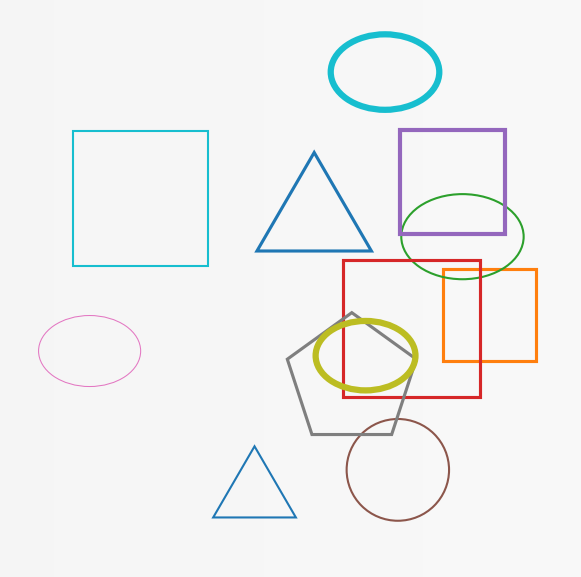[{"shape": "triangle", "thickness": 1, "radius": 0.41, "center": [0.438, 0.144]}, {"shape": "triangle", "thickness": 1.5, "radius": 0.57, "center": [0.541, 0.621]}, {"shape": "square", "thickness": 1.5, "radius": 0.4, "center": [0.842, 0.454]}, {"shape": "oval", "thickness": 1, "radius": 0.53, "center": [0.796, 0.589]}, {"shape": "square", "thickness": 1.5, "radius": 0.59, "center": [0.708, 0.43]}, {"shape": "square", "thickness": 2, "radius": 0.45, "center": [0.779, 0.684]}, {"shape": "circle", "thickness": 1, "radius": 0.44, "center": [0.684, 0.186]}, {"shape": "oval", "thickness": 0.5, "radius": 0.44, "center": [0.154, 0.391]}, {"shape": "pentagon", "thickness": 1.5, "radius": 0.58, "center": [0.605, 0.341]}, {"shape": "oval", "thickness": 3, "radius": 0.43, "center": [0.629, 0.383]}, {"shape": "square", "thickness": 1, "radius": 0.58, "center": [0.241, 0.656]}, {"shape": "oval", "thickness": 3, "radius": 0.47, "center": [0.662, 0.874]}]